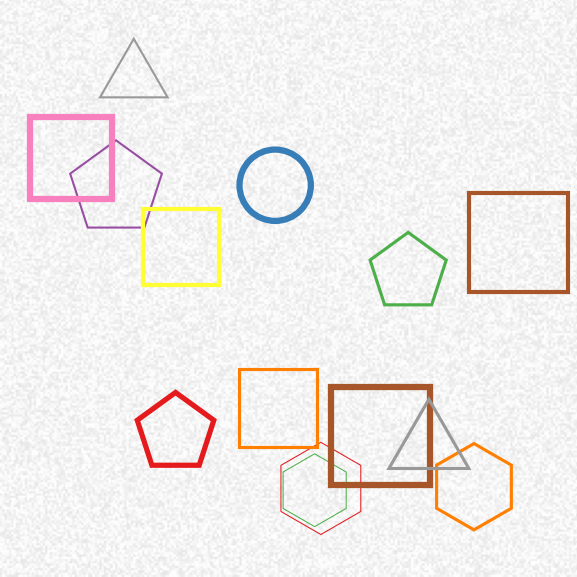[{"shape": "hexagon", "thickness": 0.5, "radius": 0.4, "center": [0.556, 0.153]}, {"shape": "pentagon", "thickness": 2.5, "radius": 0.35, "center": [0.304, 0.25]}, {"shape": "circle", "thickness": 3, "radius": 0.31, "center": [0.476, 0.678]}, {"shape": "pentagon", "thickness": 1.5, "radius": 0.35, "center": [0.707, 0.527]}, {"shape": "hexagon", "thickness": 0.5, "radius": 0.32, "center": [0.545, 0.15]}, {"shape": "pentagon", "thickness": 1, "radius": 0.42, "center": [0.201, 0.673]}, {"shape": "square", "thickness": 1.5, "radius": 0.34, "center": [0.482, 0.293]}, {"shape": "hexagon", "thickness": 1.5, "radius": 0.37, "center": [0.821, 0.156]}, {"shape": "square", "thickness": 2, "radius": 0.33, "center": [0.313, 0.571]}, {"shape": "square", "thickness": 2, "radius": 0.43, "center": [0.898, 0.579]}, {"shape": "square", "thickness": 3, "radius": 0.43, "center": [0.659, 0.245]}, {"shape": "square", "thickness": 3, "radius": 0.36, "center": [0.124, 0.726]}, {"shape": "triangle", "thickness": 1, "radius": 0.34, "center": [0.232, 0.864]}, {"shape": "triangle", "thickness": 1.5, "radius": 0.4, "center": [0.743, 0.228]}]